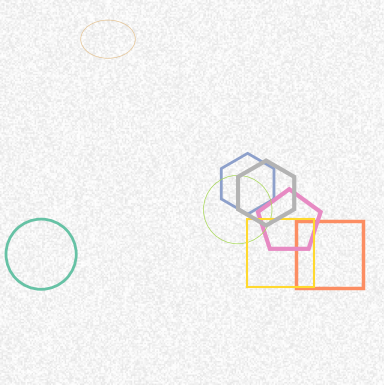[{"shape": "circle", "thickness": 2, "radius": 0.46, "center": [0.107, 0.34]}, {"shape": "square", "thickness": 2.5, "radius": 0.43, "center": [0.857, 0.34]}, {"shape": "hexagon", "thickness": 2, "radius": 0.4, "center": [0.643, 0.523]}, {"shape": "pentagon", "thickness": 3, "radius": 0.43, "center": [0.751, 0.423]}, {"shape": "circle", "thickness": 0.5, "radius": 0.44, "center": [0.618, 0.456]}, {"shape": "square", "thickness": 1.5, "radius": 0.44, "center": [0.729, 0.343]}, {"shape": "oval", "thickness": 0.5, "radius": 0.35, "center": [0.281, 0.898]}, {"shape": "hexagon", "thickness": 3, "radius": 0.42, "center": [0.691, 0.499]}]